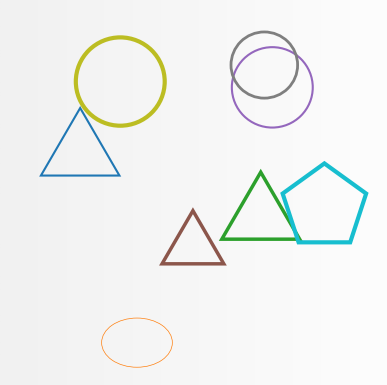[{"shape": "triangle", "thickness": 1.5, "radius": 0.58, "center": [0.207, 0.603]}, {"shape": "oval", "thickness": 0.5, "radius": 0.46, "center": [0.354, 0.11]}, {"shape": "triangle", "thickness": 2.5, "radius": 0.58, "center": [0.673, 0.437]}, {"shape": "circle", "thickness": 1.5, "radius": 0.52, "center": [0.703, 0.773]}, {"shape": "triangle", "thickness": 2.5, "radius": 0.46, "center": [0.498, 0.361]}, {"shape": "circle", "thickness": 2, "radius": 0.43, "center": [0.682, 0.831]}, {"shape": "circle", "thickness": 3, "radius": 0.57, "center": [0.31, 0.788]}, {"shape": "pentagon", "thickness": 3, "radius": 0.57, "center": [0.837, 0.462]}]